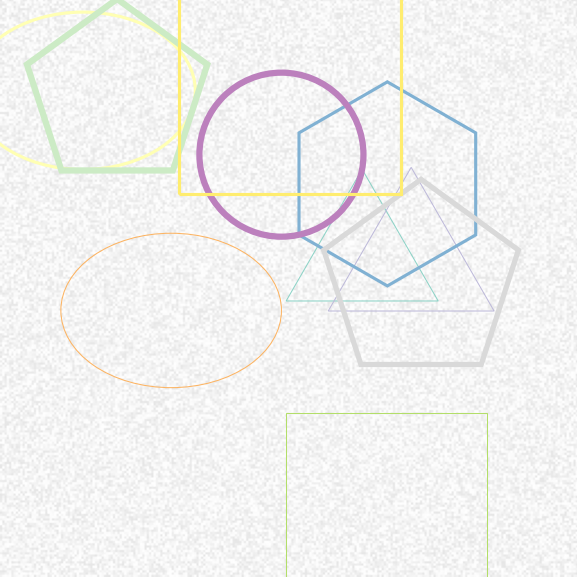[{"shape": "triangle", "thickness": 0.5, "radius": 0.76, "center": [0.627, 0.554]}, {"shape": "oval", "thickness": 1.5, "radius": 0.97, "center": [0.143, 0.842]}, {"shape": "triangle", "thickness": 0.5, "radius": 0.83, "center": [0.712, 0.544]}, {"shape": "hexagon", "thickness": 1.5, "radius": 0.88, "center": [0.671, 0.681]}, {"shape": "oval", "thickness": 0.5, "radius": 0.95, "center": [0.296, 0.462]}, {"shape": "square", "thickness": 0.5, "radius": 0.87, "center": [0.669, 0.11]}, {"shape": "pentagon", "thickness": 2.5, "radius": 0.89, "center": [0.729, 0.511]}, {"shape": "circle", "thickness": 3, "radius": 0.71, "center": [0.487, 0.731]}, {"shape": "pentagon", "thickness": 3, "radius": 0.82, "center": [0.203, 0.837]}, {"shape": "square", "thickness": 1.5, "radius": 0.96, "center": [0.502, 0.855]}]